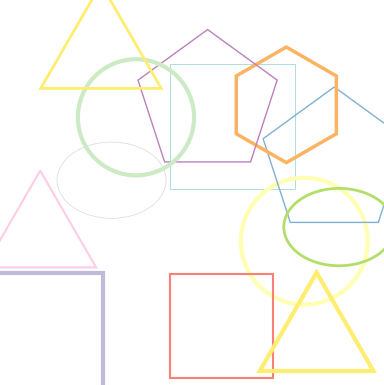[{"shape": "square", "thickness": 0.5, "radius": 0.81, "center": [0.603, 0.672]}, {"shape": "circle", "thickness": 3, "radius": 0.82, "center": [0.79, 0.374]}, {"shape": "square", "thickness": 3, "radius": 0.81, "center": [0.106, 0.129]}, {"shape": "square", "thickness": 1.5, "radius": 0.67, "center": [0.575, 0.153]}, {"shape": "pentagon", "thickness": 1, "radius": 0.97, "center": [0.868, 0.58]}, {"shape": "hexagon", "thickness": 2.5, "radius": 0.75, "center": [0.744, 0.728]}, {"shape": "oval", "thickness": 2, "radius": 0.72, "center": [0.881, 0.41]}, {"shape": "triangle", "thickness": 1.5, "radius": 0.84, "center": [0.104, 0.389]}, {"shape": "oval", "thickness": 0.5, "radius": 0.71, "center": [0.29, 0.532]}, {"shape": "pentagon", "thickness": 1, "radius": 0.95, "center": [0.539, 0.733]}, {"shape": "circle", "thickness": 3, "radius": 0.75, "center": [0.353, 0.695]}, {"shape": "triangle", "thickness": 2, "radius": 0.9, "center": [0.262, 0.861]}, {"shape": "triangle", "thickness": 3, "radius": 0.85, "center": [0.822, 0.122]}]